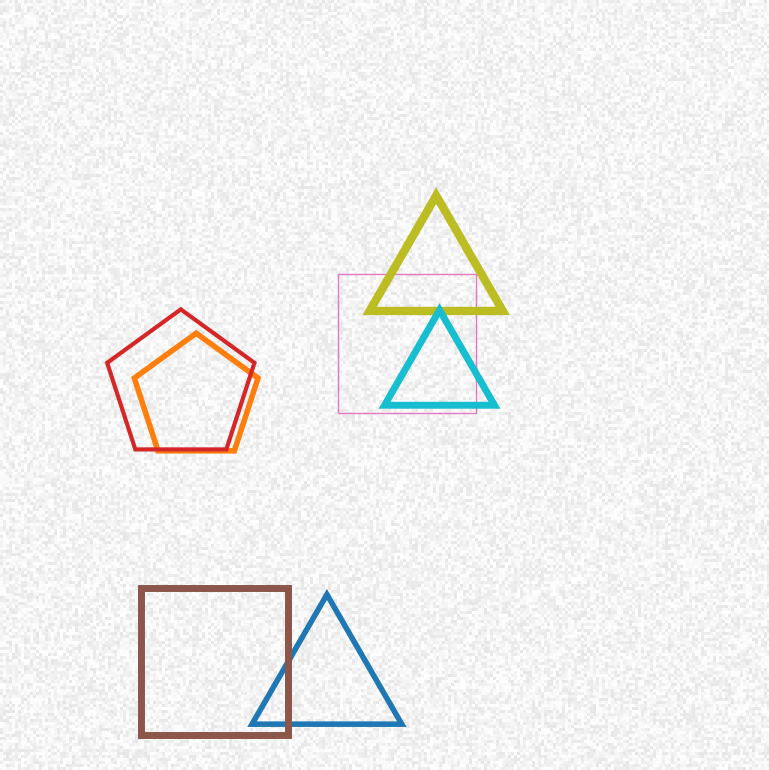[{"shape": "triangle", "thickness": 2, "radius": 0.56, "center": [0.425, 0.116]}, {"shape": "pentagon", "thickness": 2, "radius": 0.42, "center": [0.255, 0.483]}, {"shape": "pentagon", "thickness": 1.5, "radius": 0.5, "center": [0.235, 0.498]}, {"shape": "square", "thickness": 2.5, "radius": 0.48, "center": [0.279, 0.141]}, {"shape": "square", "thickness": 0.5, "radius": 0.45, "center": [0.529, 0.554]}, {"shape": "triangle", "thickness": 3, "radius": 0.5, "center": [0.566, 0.646]}, {"shape": "triangle", "thickness": 2.5, "radius": 0.41, "center": [0.571, 0.515]}]